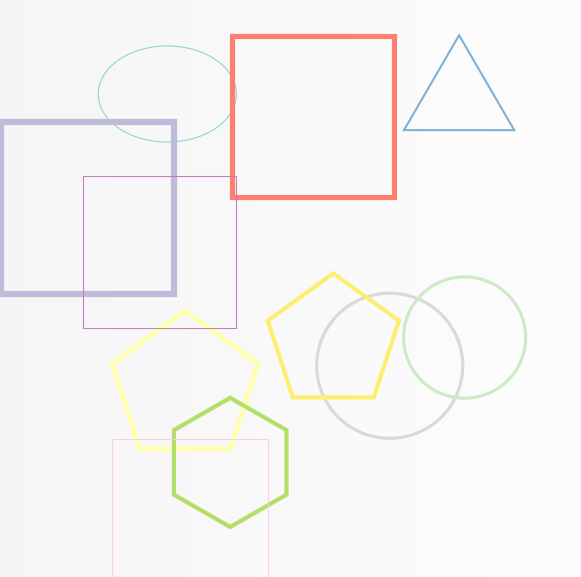[{"shape": "oval", "thickness": 0.5, "radius": 0.59, "center": [0.288, 0.836]}, {"shape": "pentagon", "thickness": 2.5, "radius": 0.66, "center": [0.318, 0.329]}, {"shape": "square", "thickness": 3, "radius": 0.74, "center": [0.151, 0.639]}, {"shape": "square", "thickness": 2.5, "radius": 0.7, "center": [0.538, 0.797]}, {"shape": "triangle", "thickness": 1, "radius": 0.55, "center": [0.79, 0.829]}, {"shape": "hexagon", "thickness": 2, "radius": 0.56, "center": [0.396, 0.198]}, {"shape": "square", "thickness": 0.5, "radius": 0.67, "center": [0.326, 0.105]}, {"shape": "circle", "thickness": 1.5, "radius": 0.63, "center": [0.67, 0.366]}, {"shape": "square", "thickness": 0.5, "radius": 0.66, "center": [0.275, 0.563]}, {"shape": "circle", "thickness": 1.5, "radius": 0.53, "center": [0.799, 0.415]}, {"shape": "pentagon", "thickness": 2, "radius": 0.59, "center": [0.573, 0.407]}]